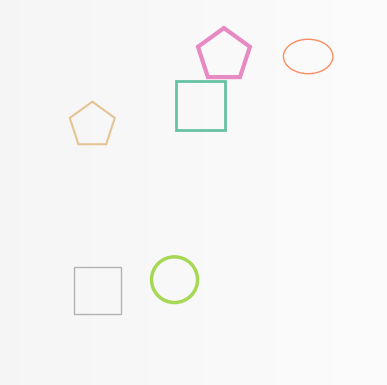[{"shape": "square", "thickness": 2, "radius": 0.32, "center": [0.518, 0.725]}, {"shape": "oval", "thickness": 1, "radius": 0.32, "center": [0.795, 0.853]}, {"shape": "pentagon", "thickness": 3, "radius": 0.35, "center": [0.578, 0.857]}, {"shape": "circle", "thickness": 2.5, "radius": 0.3, "center": [0.45, 0.274]}, {"shape": "pentagon", "thickness": 1.5, "radius": 0.31, "center": [0.238, 0.675]}, {"shape": "square", "thickness": 1, "radius": 0.31, "center": [0.252, 0.245]}]